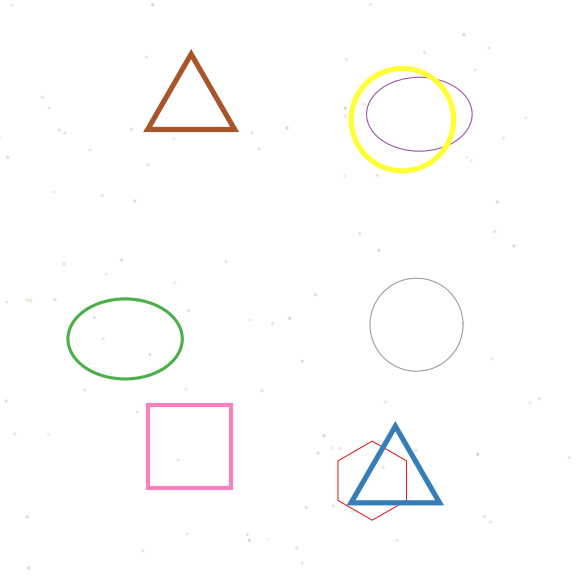[{"shape": "hexagon", "thickness": 0.5, "radius": 0.34, "center": [0.645, 0.167]}, {"shape": "triangle", "thickness": 2.5, "radius": 0.44, "center": [0.685, 0.173]}, {"shape": "oval", "thickness": 1.5, "radius": 0.49, "center": [0.217, 0.412]}, {"shape": "oval", "thickness": 0.5, "radius": 0.46, "center": [0.726, 0.801]}, {"shape": "circle", "thickness": 2.5, "radius": 0.44, "center": [0.697, 0.792]}, {"shape": "triangle", "thickness": 2.5, "radius": 0.43, "center": [0.331, 0.818]}, {"shape": "square", "thickness": 2, "radius": 0.36, "center": [0.329, 0.226]}, {"shape": "circle", "thickness": 0.5, "radius": 0.4, "center": [0.721, 0.437]}]